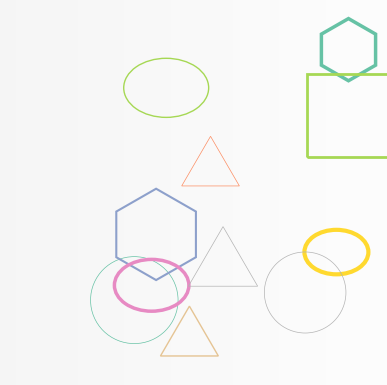[{"shape": "circle", "thickness": 0.5, "radius": 0.56, "center": [0.347, 0.22]}, {"shape": "hexagon", "thickness": 2.5, "radius": 0.4, "center": [0.899, 0.871]}, {"shape": "triangle", "thickness": 0.5, "radius": 0.43, "center": [0.543, 0.56]}, {"shape": "hexagon", "thickness": 1.5, "radius": 0.59, "center": [0.403, 0.391]}, {"shape": "oval", "thickness": 2.5, "radius": 0.48, "center": [0.391, 0.259]}, {"shape": "oval", "thickness": 1, "radius": 0.55, "center": [0.429, 0.772]}, {"shape": "square", "thickness": 2, "radius": 0.54, "center": [0.9, 0.701]}, {"shape": "oval", "thickness": 3, "radius": 0.41, "center": [0.868, 0.345]}, {"shape": "triangle", "thickness": 1, "radius": 0.43, "center": [0.489, 0.119]}, {"shape": "triangle", "thickness": 0.5, "radius": 0.52, "center": [0.576, 0.308]}, {"shape": "circle", "thickness": 0.5, "radius": 0.53, "center": [0.787, 0.24]}]